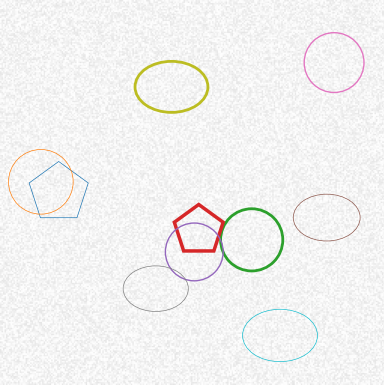[{"shape": "pentagon", "thickness": 0.5, "radius": 0.4, "center": [0.152, 0.5]}, {"shape": "circle", "thickness": 0.5, "radius": 0.42, "center": [0.106, 0.528]}, {"shape": "circle", "thickness": 2, "radius": 0.4, "center": [0.654, 0.377]}, {"shape": "pentagon", "thickness": 2.5, "radius": 0.33, "center": [0.516, 0.402]}, {"shape": "circle", "thickness": 1, "radius": 0.38, "center": [0.505, 0.346]}, {"shape": "oval", "thickness": 0.5, "radius": 0.43, "center": [0.849, 0.435]}, {"shape": "circle", "thickness": 1, "radius": 0.39, "center": [0.868, 0.837]}, {"shape": "oval", "thickness": 0.5, "radius": 0.42, "center": [0.405, 0.25]}, {"shape": "oval", "thickness": 2, "radius": 0.47, "center": [0.445, 0.774]}, {"shape": "oval", "thickness": 0.5, "radius": 0.49, "center": [0.727, 0.129]}]